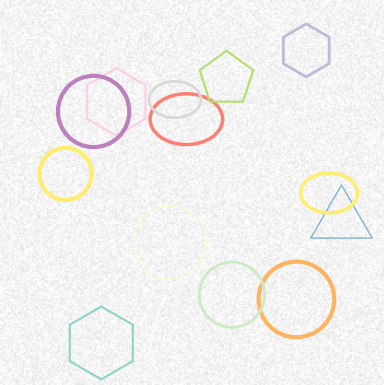[{"shape": "hexagon", "thickness": 1.5, "radius": 0.47, "center": [0.263, 0.109]}, {"shape": "circle", "thickness": 0.5, "radius": 0.48, "center": [0.441, 0.37]}, {"shape": "hexagon", "thickness": 2, "radius": 0.34, "center": [0.795, 0.869]}, {"shape": "oval", "thickness": 2.5, "radius": 0.47, "center": [0.484, 0.69]}, {"shape": "triangle", "thickness": 1, "radius": 0.46, "center": [0.887, 0.428]}, {"shape": "circle", "thickness": 3, "radius": 0.49, "center": [0.77, 0.222]}, {"shape": "pentagon", "thickness": 1.5, "radius": 0.37, "center": [0.588, 0.795]}, {"shape": "hexagon", "thickness": 1.5, "radius": 0.44, "center": [0.302, 0.735]}, {"shape": "oval", "thickness": 2, "radius": 0.34, "center": [0.454, 0.741]}, {"shape": "circle", "thickness": 3, "radius": 0.46, "center": [0.243, 0.71]}, {"shape": "circle", "thickness": 2, "radius": 0.42, "center": [0.602, 0.235]}, {"shape": "oval", "thickness": 2.5, "radius": 0.37, "center": [0.855, 0.499]}, {"shape": "circle", "thickness": 3, "radius": 0.34, "center": [0.17, 0.548]}]